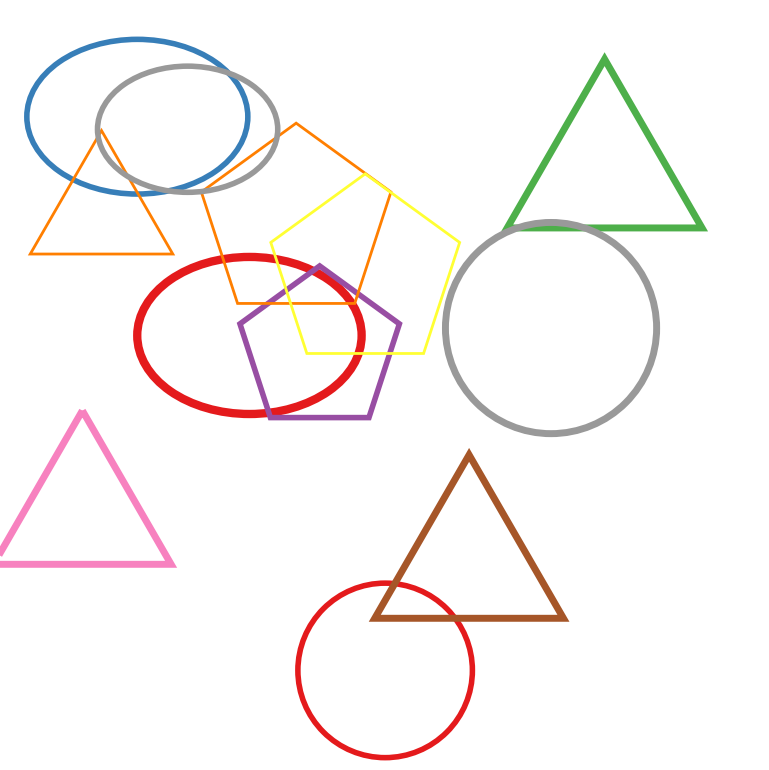[{"shape": "oval", "thickness": 3, "radius": 0.73, "center": [0.324, 0.564]}, {"shape": "circle", "thickness": 2, "radius": 0.57, "center": [0.5, 0.129]}, {"shape": "oval", "thickness": 2, "radius": 0.72, "center": [0.178, 0.848]}, {"shape": "triangle", "thickness": 2.5, "radius": 0.73, "center": [0.785, 0.777]}, {"shape": "pentagon", "thickness": 2, "radius": 0.54, "center": [0.415, 0.546]}, {"shape": "triangle", "thickness": 1, "radius": 0.53, "center": [0.132, 0.724]}, {"shape": "pentagon", "thickness": 1, "radius": 0.65, "center": [0.385, 0.711]}, {"shape": "pentagon", "thickness": 1, "radius": 0.64, "center": [0.474, 0.645]}, {"shape": "triangle", "thickness": 2.5, "radius": 0.71, "center": [0.609, 0.268]}, {"shape": "triangle", "thickness": 2.5, "radius": 0.67, "center": [0.107, 0.334]}, {"shape": "oval", "thickness": 2, "radius": 0.59, "center": [0.244, 0.832]}, {"shape": "circle", "thickness": 2.5, "radius": 0.69, "center": [0.716, 0.574]}]